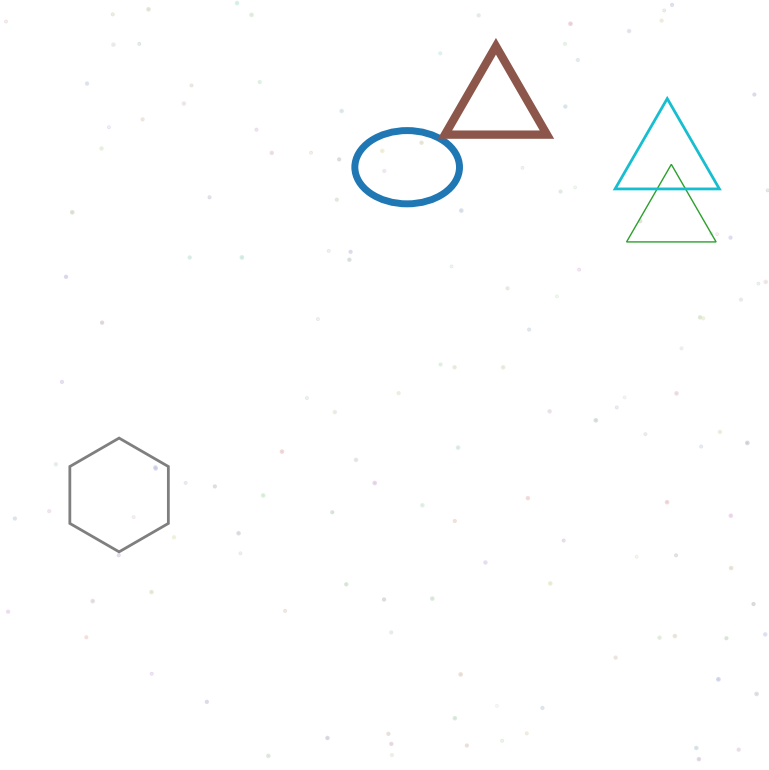[{"shape": "oval", "thickness": 2.5, "radius": 0.34, "center": [0.529, 0.783]}, {"shape": "triangle", "thickness": 0.5, "radius": 0.34, "center": [0.872, 0.719]}, {"shape": "triangle", "thickness": 3, "radius": 0.38, "center": [0.644, 0.863]}, {"shape": "hexagon", "thickness": 1, "radius": 0.37, "center": [0.155, 0.357]}, {"shape": "triangle", "thickness": 1, "radius": 0.39, "center": [0.867, 0.794]}]